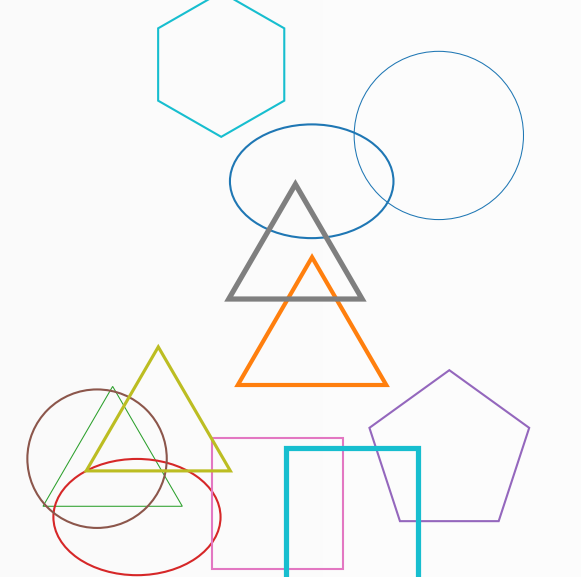[{"shape": "oval", "thickness": 1, "radius": 0.7, "center": [0.536, 0.685]}, {"shape": "circle", "thickness": 0.5, "radius": 0.73, "center": [0.755, 0.765]}, {"shape": "triangle", "thickness": 2, "radius": 0.74, "center": [0.537, 0.406]}, {"shape": "triangle", "thickness": 0.5, "radius": 0.69, "center": [0.194, 0.192]}, {"shape": "oval", "thickness": 1, "radius": 0.72, "center": [0.236, 0.104]}, {"shape": "pentagon", "thickness": 1, "radius": 0.72, "center": [0.773, 0.214]}, {"shape": "circle", "thickness": 1, "radius": 0.6, "center": [0.167, 0.205]}, {"shape": "square", "thickness": 1, "radius": 0.57, "center": [0.478, 0.127]}, {"shape": "triangle", "thickness": 2.5, "radius": 0.66, "center": [0.508, 0.548]}, {"shape": "triangle", "thickness": 1.5, "radius": 0.72, "center": [0.272, 0.255]}, {"shape": "hexagon", "thickness": 1, "radius": 0.63, "center": [0.381, 0.887]}, {"shape": "square", "thickness": 2.5, "radius": 0.57, "center": [0.606, 0.109]}]